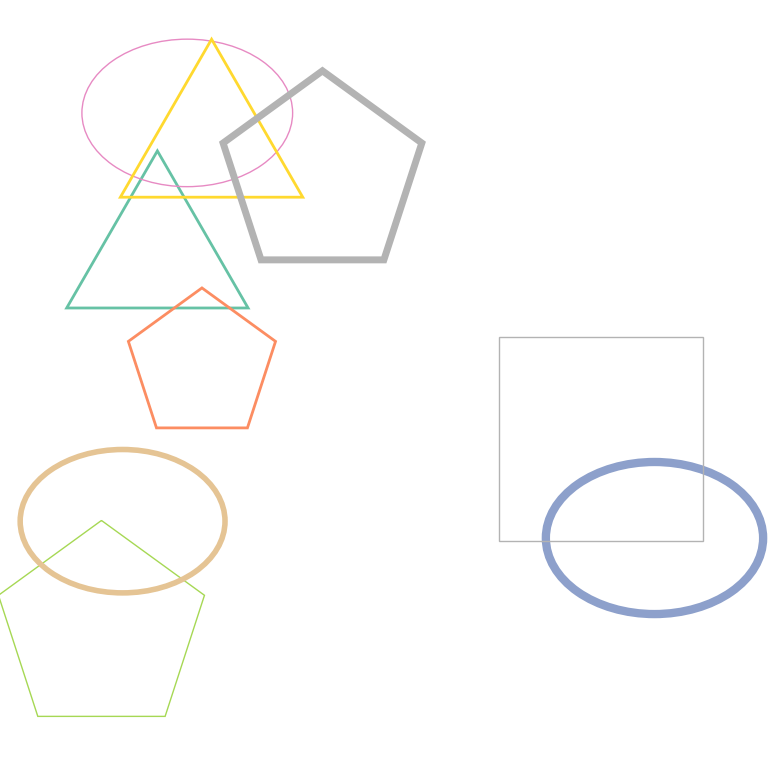[{"shape": "triangle", "thickness": 1, "radius": 0.68, "center": [0.204, 0.668]}, {"shape": "pentagon", "thickness": 1, "radius": 0.5, "center": [0.262, 0.526]}, {"shape": "oval", "thickness": 3, "radius": 0.71, "center": [0.85, 0.301]}, {"shape": "oval", "thickness": 0.5, "radius": 0.68, "center": [0.243, 0.853]}, {"shape": "pentagon", "thickness": 0.5, "radius": 0.7, "center": [0.132, 0.183]}, {"shape": "triangle", "thickness": 1, "radius": 0.68, "center": [0.275, 0.812]}, {"shape": "oval", "thickness": 2, "radius": 0.67, "center": [0.159, 0.323]}, {"shape": "square", "thickness": 0.5, "radius": 0.66, "center": [0.78, 0.43]}, {"shape": "pentagon", "thickness": 2.5, "radius": 0.68, "center": [0.419, 0.772]}]